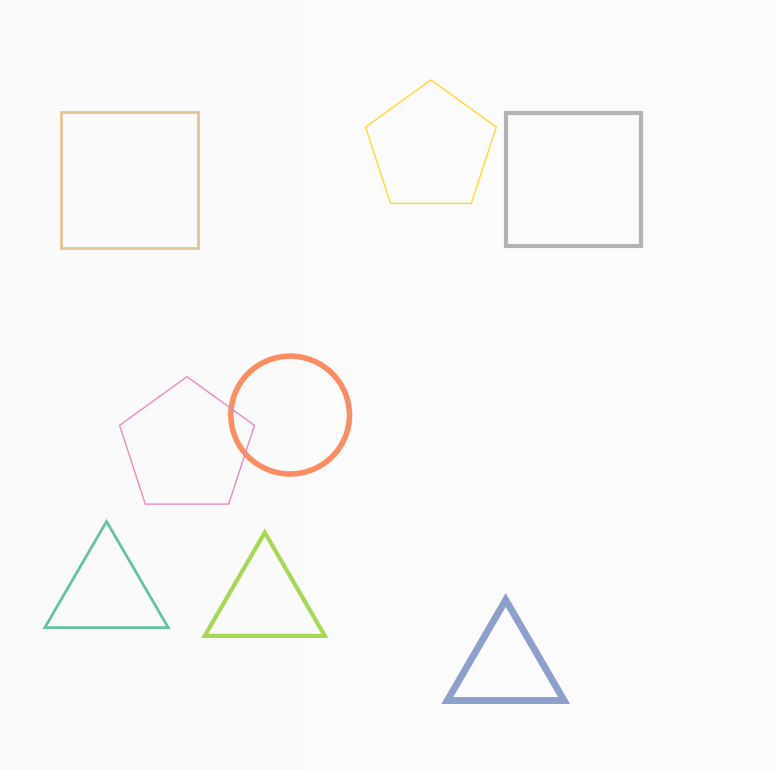[{"shape": "triangle", "thickness": 1, "radius": 0.46, "center": [0.137, 0.231]}, {"shape": "circle", "thickness": 2, "radius": 0.38, "center": [0.374, 0.461]}, {"shape": "triangle", "thickness": 2.5, "radius": 0.44, "center": [0.653, 0.134]}, {"shape": "pentagon", "thickness": 0.5, "radius": 0.46, "center": [0.241, 0.419]}, {"shape": "triangle", "thickness": 1.5, "radius": 0.45, "center": [0.342, 0.219]}, {"shape": "pentagon", "thickness": 0.5, "radius": 0.44, "center": [0.556, 0.808]}, {"shape": "square", "thickness": 1, "radius": 0.44, "center": [0.167, 0.767]}, {"shape": "square", "thickness": 1.5, "radius": 0.43, "center": [0.74, 0.767]}]